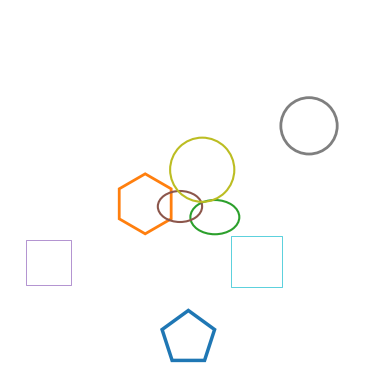[{"shape": "pentagon", "thickness": 2.5, "radius": 0.36, "center": [0.489, 0.122]}, {"shape": "hexagon", "thickness": 2, "radius": 0.39, "center": [0.377, 0.471]}, {"shape": "oval", "thickness": 1.5, "radius": 0.32, "center": [0.558, 0.436]}, {"shape": "square", "thickness": 0.5, "radius": 0.29, "center": [0.127, 0.319]}, {"shape": "oval", "thickness": 1.5, "radius": 0.29, "center": [0.467, 0.464]}, {"shape": "circle", "thickness": 2, "radius": 0.37, "center": [0.803, 0.673]}, {"shape": "circle", "thickness": 1.5, "radius": 0.42, "center": [0.525, 0.559]}, {"shape": "square", "thickness": 0.5, "radius": 0.33, "center": [0.666, 0.322]}]